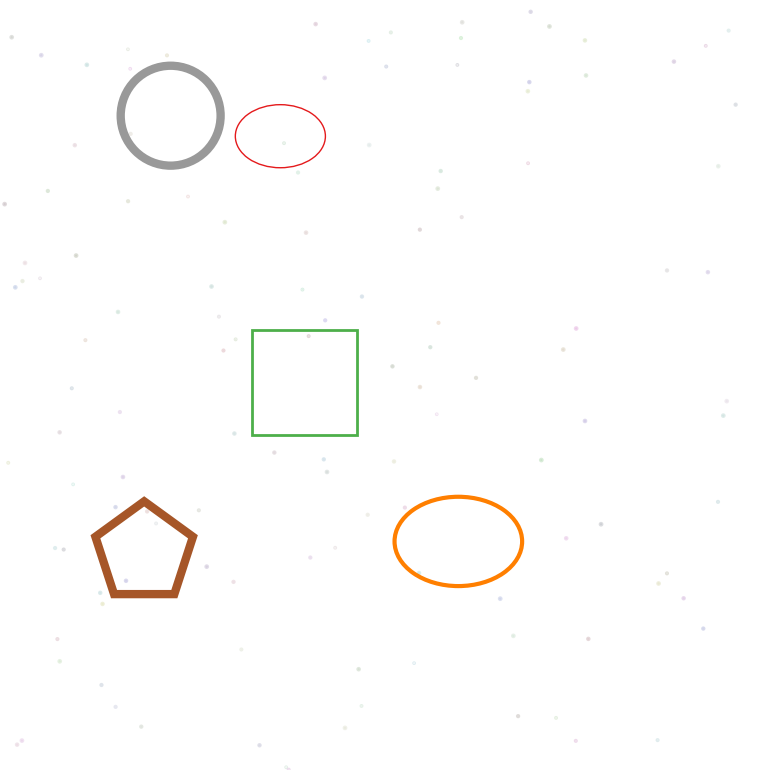[{"shape": "oval", "thickness": 0.5, "radius": 0.29, "center": [0.364, 0.823]}, {"shape": "square", "thickness": 1, "radius": 0.34, "center": [0.396, 0.504]}, {"shape": "oval", "thickness": 1.5, "radius": 0.41, "center": [0.595, 0.297]}, {"shape": "pentagon", "thickness": 3, "radius": 0.33, "center": [0.187, 0.282]}, {"shape": "circle", "thickness": 3, "radius": 0.32, "center": [0.222, 0.85]}]